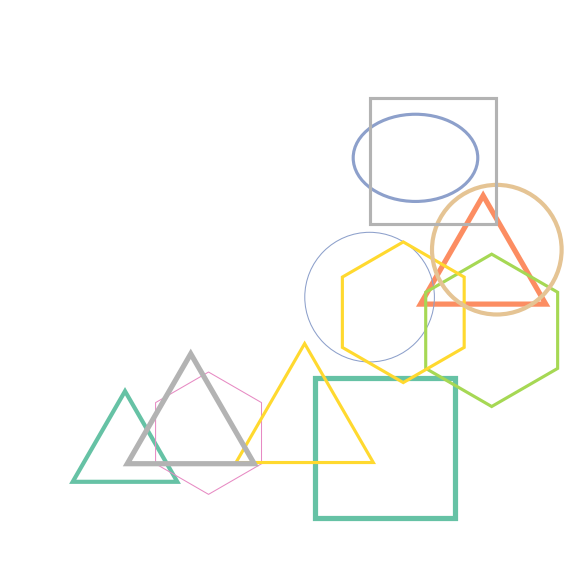[{"shape": "triangle", "thickness": 2, "radius": 0.52, "center": [0.216, 0.217]}, {"shape": "square", "thickness": 2.5, "radius": 0.61, "center": [0.667, 0.224]}, {"shape": "triangle", "thickness": 2.5, "radius": 0.63, "center": [0.837, 0.535]}, {"shape": "circle", "thickness": 0.5, "radius": 0.56, "center": [0.64, 0.485]}, {"shape": "oval", "thickness": 1.5, "radius": 0.54, "center": [0.719, 0.726]}, {"shape": "hexagon", "thickness": 0.5, "radius": 0.53, "center": [0.361, 0.249]}, {"shape": "hexagon", "thickness": 1.5, "radius": 0.66, "center": [0.851, 0.427]}, {"shape": "hexagon", "thickness": 1.5, "radius": 0.61, "center": [0.698, 0.458]}, {"shape": "triangle", "thickness": 1.5, "radius": 0.69, "center": [0.528, 0.267]}, {"shape": "circle", "thickness": 2, "radius": 0.56, "center": [0.86, 0.567]}, {"shape": "triangle", "thickness": 2.5, "radius": 0.63, "center": [0.33, 0.26]}, {"shape": "square", "thickness": 1.5, "radius": 0.55, "center": [0.75, 0.72]}]